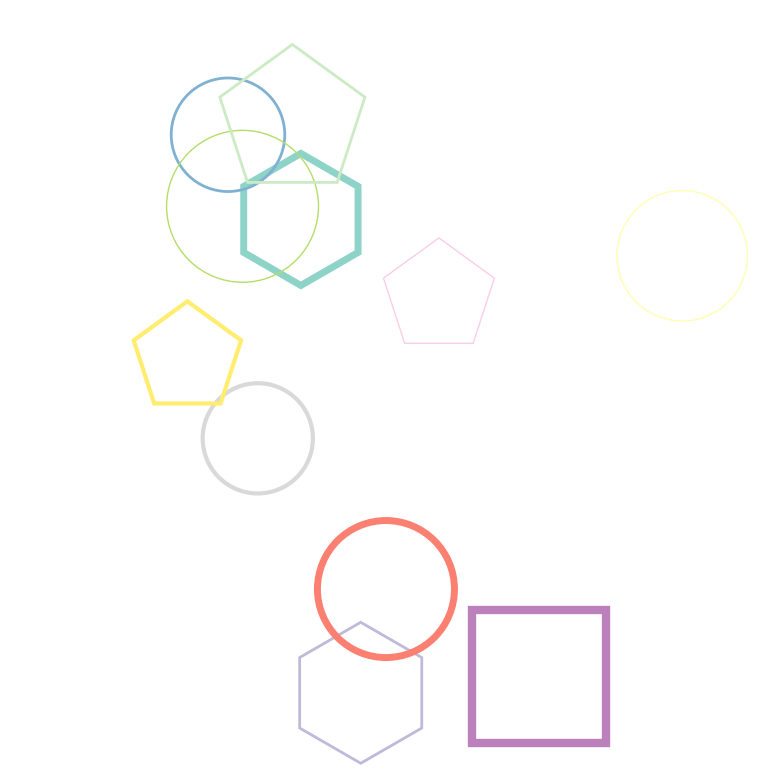[{"shape": "hexagon", "thickness": 2.5, "radius": 0.43, "center": [0.391, 0.715]}, {"shape": "circle", "thickness": 0.5, "radius": 0.42, "center": [0.886, 0.668]}, {"shape": "hexagon", "thickness": 1, "radius": 0.46, "center": [0.468, 0.1]}, {"shape": "circle", "thickness": 2.5, "radius": 0.44, "center": [0.501, 0.235]}, {"shape": "circle", "thickness": 1, "radius": 0.37, "center": [0.296, 0.825]}, {"shape": "circle", "thickness": 0.5, "radius": 0.49, "center": [0.315, 0.732]}, {"shape": "pentagon", "thickness": 0.5, "radius": 0.38, "center": [0.57, 0.615]}, {"shape": "circle", "thickness": 1.5, "radius": 0.36, "center": [0.335, 0.431]}, {"shape": "square", "thickness": 3, "radius": 0.43, "center": [0.7, 0.122]}, {"shape": "pentagon", "thickness": 1, "radius": 0.5, "center": [0.38, 0.843]}, {"shape": "pentagon", "thickness": 1.5, "radius": 0.37, "center": [0.243, 0.535]}]